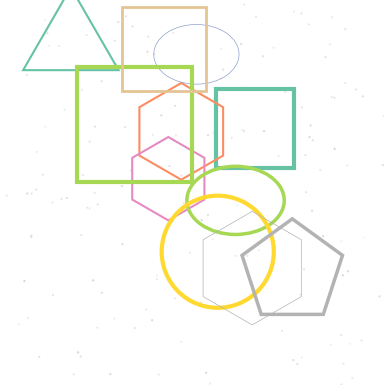[{"shape": "square", "thickness": 3, "radius": 0.51, "center": [0.662, 0.666]}, {"shape": "triangle", "thickness": 1.5, "radius": 0.72, "center": [0.184, 0.889]}, {"shape": "hexagon", "thickness": 1.5, "radius": 0.63, "center": [0.471, 0.659]}, {"shape": "oval", "thickness": 0.5, "radius": 0.55, "center": [0.51, 0.859]}, {"shape": "hexagon", "thickness": 1.5, "radius": 0.54, "center": [0.437, 0.536]}, {"shape": "oval", "thickness": 2.5, "radius": 0.63, "center": [0.612, 0.479]}, {"shape": "square", "thickness": 3, "radius": 0.74, "center": [0.349, 0.676]}, {"shape": "circle", "thickness": 3, "radius": 0.73, "center": [0.566, 0.346]}, {"shape": "square", "thickness": 2, "radius": 0.55, "center": [0.425, 0.872]}, {"shape": "hexagon", "thickness": 0.5, "radius": 0.74, "center": [0.655, 0.304]}, {"shape": "pentagon", "thickness": 2.5, "radius": 0.69, "center": [0.759, 0.294]}]